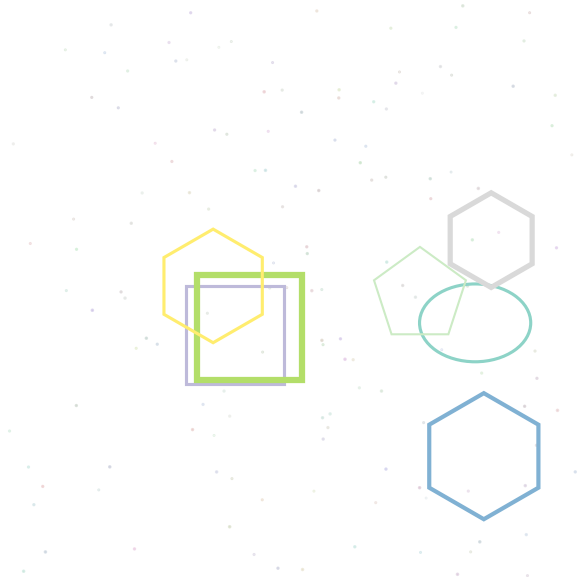[{"shape": "oval", "thickness": 1.5, "radius": 0.48, "center": [0.823, 0.44]}, {"shape": "square", "thickness": 1.5, "radius": 0.42, "center": [0.407, 0.419]}, {"shape": "hexagon", "thickness": 2, "radius": 0.55, "center": [0.838, 0.209]}, {"shape": "square", "thickness": 3, "radius": 0.45, "center": [0.433, 0.431]}, {"shape": "hexagon", "thickness": 2.5, "radius": 0.41, "center": [0.851, 0.583]}, {"shape": "pentagon", "thickness": 1, "radius": 0.42, "center": [0.727, 0.488]}, {"shape": "hexagon", "thickness": 1.5, "radius": 0.49, "center": [0.369, 0.504]}]